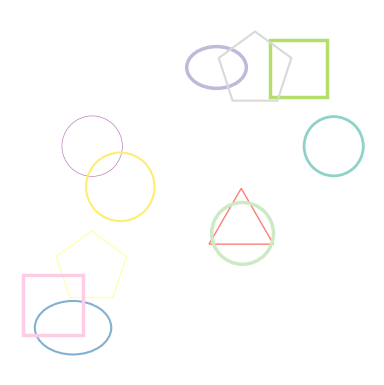[{"shape": "circle", "thickness": 2, "radius": 0.38, "center": [0.867, 0.62]}, {"shape": "pentagon", "thickness": 1, "radius": 0.48, "center": [0.238, 0.305]}, {"shape": "oval", "thickness": 2.5, "radius": 0.39, "center": [0.562, 0.825]}, {"shape": "triangle", "thickness": 1, "radius": 0.48, "center": [0.627, 0.414]}, {"shape": "oval", "thickness": 1.5, "radius": 0.5, "center": [0.19, 0.149]}, {"shape": "square", "thickness": 2.5, "radius": 0.37, "center": [0.775, 0.821]}, {"shape": "square", "thickness": 2.5, "radius": 0.39, "center": [0.137, 0.207]}, {"shape": "pentagon", "thickness": 1.5, "radius": 0.5, "center": [0.662, 0.819]}, {"shape": "circle", "thickness": 0.5, "radius": 0.39, "center": [0.239, 0.62]}, {"shape": "circle", "thickness": 2.5, "radius": 0.4, "center": [0.63, 0.394]}, {"shape": "circle", "thickness": 1.5, "radius": 0.45, "center": [0.313, 0.515]}]